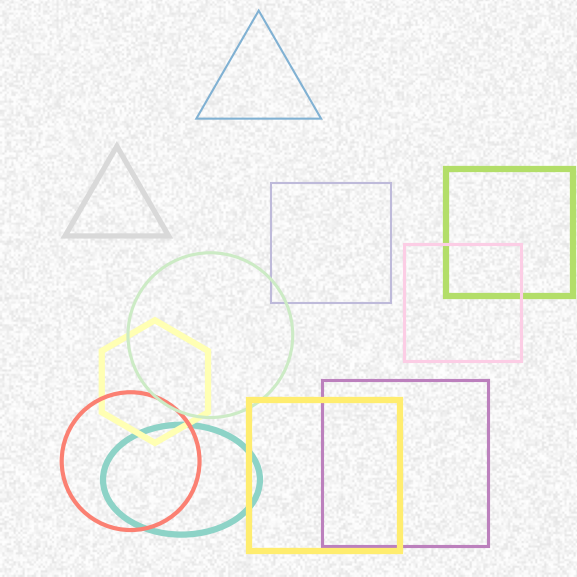[{"shape": "oval", "thickness": 3, "radius": 0.68, "center": [0.314, 0.169]}, {"shape": "hexagon", "thickness": 3, "radius": 0.53, "center": [0.268, 0.338]}, {"shape": "square", "thickness": 1, "radius": 0.52, "center": [0.573, 0.578]}, {"shape": "circle", "thickness": 2, "radius": 0.6, "center": [0.226, 0.201]}, {"shape": "triangle", "thickness": 1, "radius": 0.62, "center": [0.448, 0.856]}, {"shape": "square", "thickness": 3, "radius": 0.55, "center": [0.883, 0.597]}, {"shape": "square", "thickness": 1.5, "radius": 0.5, "center": [0.801, 0.475]}, {"shape": "triangle", "thickness": 2.5, "radius": 0.52, "center": [0.202, 0.642]}, {"shape": "square", "thickness": 1.5, "radius": 0.72, "center": [0.702, 0.198]}, {"shape": "circle", "thickness": 1.5, "radius": 0.71, "center": [0.364, 0.419]}, {"shape": "square", "thickness": 3, "radius": 0.65, "center": [0.562, 0.176]}]